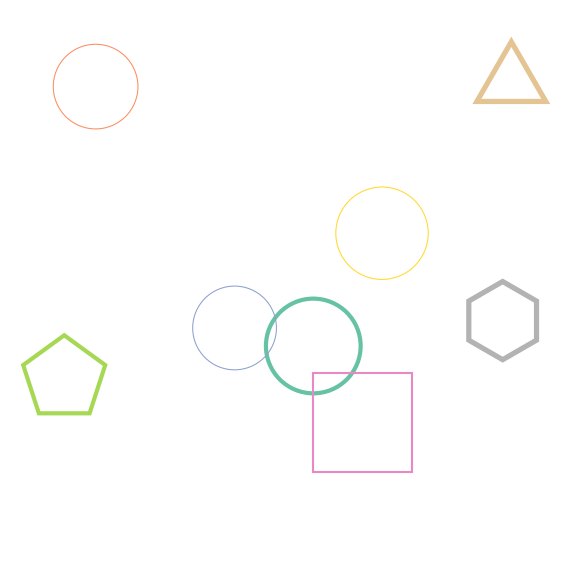[{"shape": "circle", "thickness": 2, "radius": 0.41, "center": [0.542, 0.4]}, {"shape": "circle", "thickness": 0.5, "radius": 0.37, "center": [0.166, 0.849]}, {"shape": "circle", "thickness": 0.5, "radius": 0.36, "center": [0.406, 0.431]}, {"shape": "square", "thickness": 1, "radius": 0.43, "center": [0.628, 0.268]}, {"shape": "pentagon", "thickness": 2, "radius": 0.37, "center": [0.111, 0.344]}, {"shape": "circle", "thickness": 0.5, "radius": 0.4, "center": [0.662, 0.595]}, {"shape": "triangle", "thickness": 2.5, "radius": 0.34, "center": [0.885, 0.858]}, {"shape": "hexagon", "thickness": 2.5, "radius": 0.34, "center": [0.87, 0.444]}]